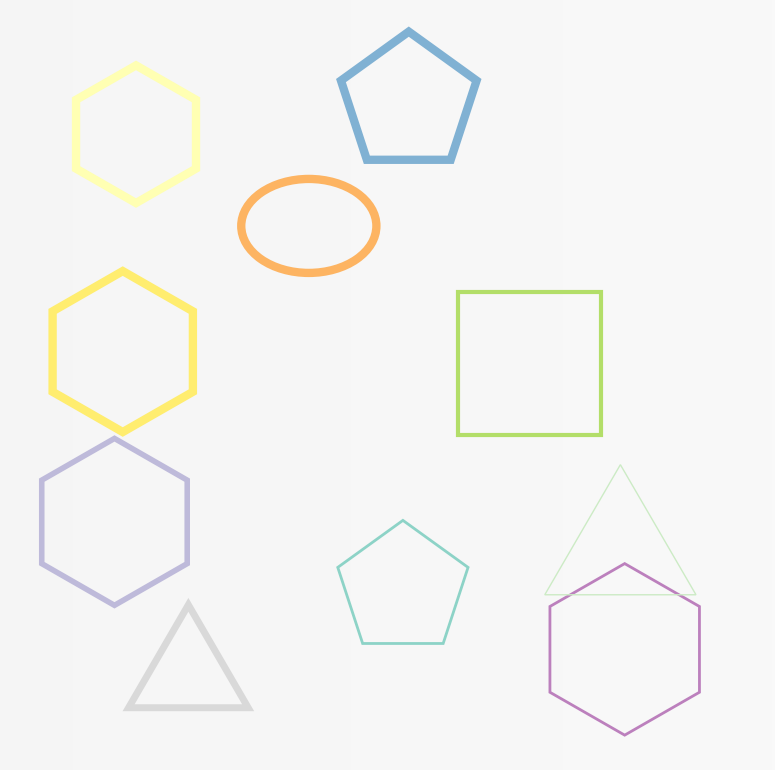[{"shape": "pentagon", "thickness": 1, "radius": 0.44, "center": [0.52, 0.236]}, {"shape": "hexagon", "thickness": 3, "radius": 0.45, "center": [0.176, 0.826]}, {"shape": "hexagon", "thickness": 2, "radius": 0.54, "center": [0.148, 0.322]}, {"shape": "pentagon", "thickness": 3, "radius": 0.46, "center": [0.527, 0.867]}, {"shape": "oval", "thickness": 3, "radius": 0.44, "center": [0.398, 0.707]}, {"shape": "square", "thickness": 1.5, "radius": 0.46, "center": [0.683, 0.528]}, {"shape": "triangle", "thickness": 2.5, "radius": 0.45, "center": [0.243, 0.125]}, {"shape": "hexagon", "thickness": 1, "radius": 0.56, "center": [0.806, 0.157]}, {"shape": "triangle", "thickness": 0.5, "radius": 0.56, "center": [0.8, 0.284]}, {"shape": "hexagon", "thickness": 3, "radius": 0.52, "center": [0.158, 0.543]}]